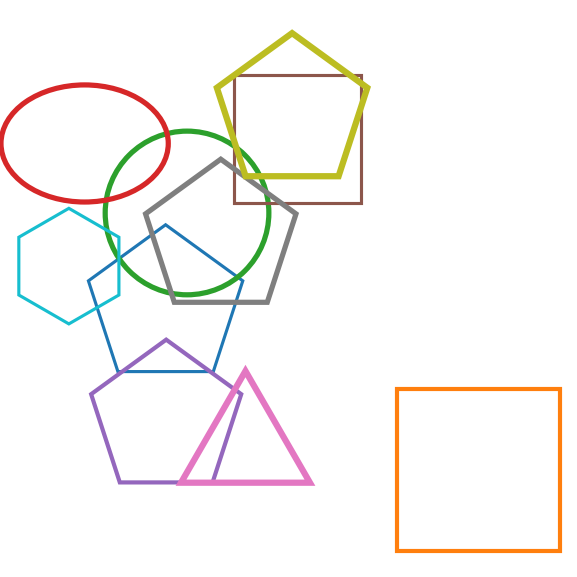[{"shape": "pentagon", "thickness": 1.5, "radius": 0.7, "center": [0.287, 0.469]}, {"shape": "square", "thickness": 2, "radius": 0.7, "center": [0.829, 0.185]}, {"shape": "circle", "thickness": 2.5, "radius": 0.71, "center": [0.324, 0.63]}, {"shape": "oval", "thickness": 2.5, "radius": 0.72, "center": [0.147, 0.751]}, {"shape": "pentagon", "thickness": 2, "radius": 0.68, "center": [0.288, 0.274]}, {"shape": "square", "thickness": 1.5, "radius": 0.55, "center": [0.515, 0.758]}, {"shape": "triangle", "thickness": 3, "radius": 0.64, "center": [0.425, 0.228]}, {"shape": "pentagon", "thickness": 2.5, "radius": 0.68, "center": [0.382, 0.586]}, {"shape": "pentagon", "thickness": 3, "radius": 0.68, "center": [0.506, 0.805]}, {"shape": "hexagon", "thickness": 1.5, "radius": 0.5, "center": [0.119, 0.538]}]